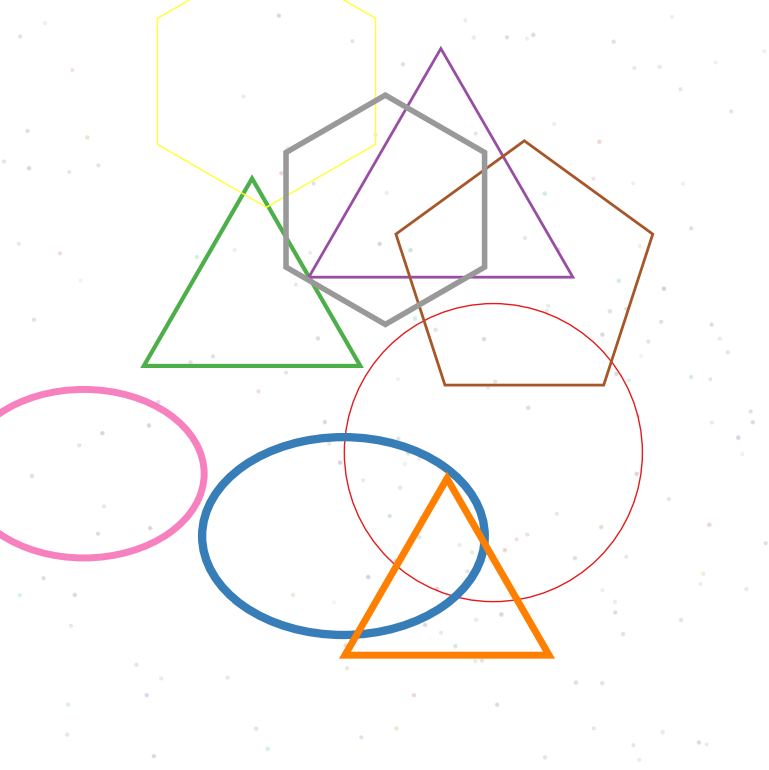[{"shape": "circle", "thickness": 0.5, "radius": 0.97, "center": [0.641, 0.412]}, {"shape": "oval", "thickness": 3, "radius": 0.92, "center": [0.446, 0.304]}, {"shape": "triangle", "thickness": 1.5, "radius": 0.81, "center": [0.327, 0.606]}, {"shape": "triangle", "thickness": 1, "radius": 0.99, "center": [0.573, 0.739]}, {"shape": "triangle", "thickness": 2.5, "radius": 0.77, "center": [0.581, 0.226]}, {"shape": "hexagon", "thickness": 0.5, "radius": 0.82, "center": [0.346, 0.894]}, {"shape": "pentagon", "thickness": 1, "radius": 0.88, "center": [0.681, 0.642]}, {"shape": "oval", "thickness": 2.5, "radius": 0.78, "center": [0.109, 0.385]}, {"shape": "hexagon", "thickness": 2, "radius": 0.74, "center": [0.5, 0.728]}]